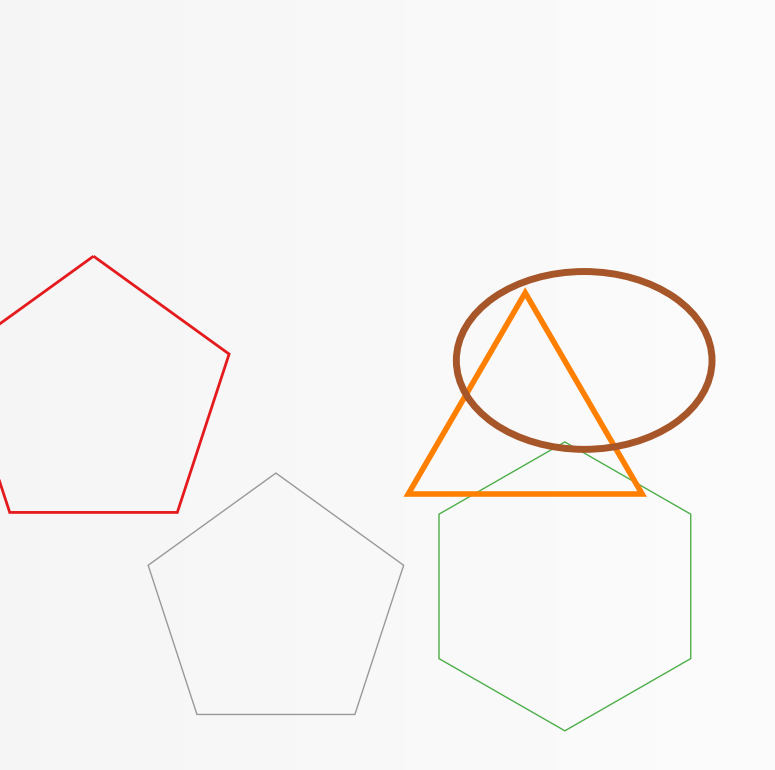[{"shape": "pentagon", "thickness": 1, "radius": 0.92, "center": [0.121, 0.483]}, {"shape": "hexagon", "thickness": 0.5, "radius": 0.94, "center": [0.729, 0.238]}, {"shape": "triangle", "thickness": 2, "radius": 0.87, "center": [0.678, 0.446]}, {"shape": "oval", "thickness": 2.5, "radius": 0.82, "center": [0.754, 0.532]}, {"shape": "pentagon", "thickness": 0.5, "radius": 0.87, "center": [0.356, 0.212]}]